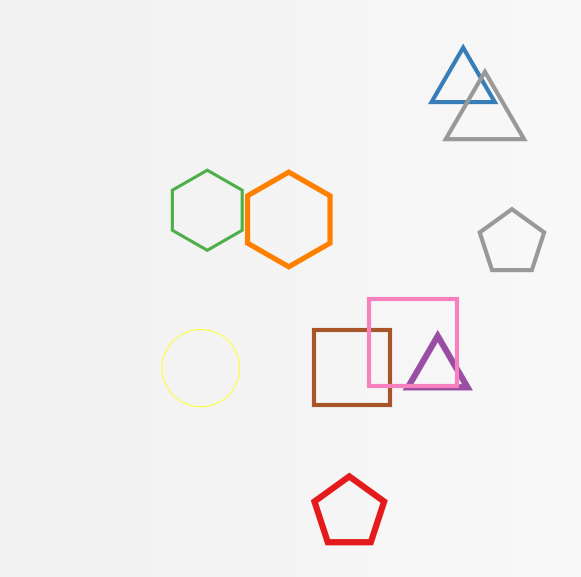[{"shape": "pentagon", "thickness": 3, "radius": 0.32, "center": [0.601, 0.111]}, {"shape": "triangle", "thickness": 2, "radius": 0.31, "center": [0.797, 0.854]}, {"shape": "hexagon", "thickness": 1.5, "radius": 0.35, "center": [0.357, 0.635]}, {"shape": "triangle", "thickness": 3, "radius": 0.3, "center": [0.753, 0.358]}, {"shape": "hexagon", "thickness": 2.5, "radius": 0.41, "center": [0.497, 0.619]}, {"shape": "circle", "thickness": 0.5, "radius": 0.33, "center": [0.345, 0.362]}, {"shape": "square", "thickness": 2, "radius": 0.33, "center": [0.606, 0.362]}, {"shape": "square", "thickness": 2, "radius": 0.38, "center": [0.71, 0.406]}, {"shape": "triangle", "thickness": 2, "radius": 0.39, "center": [0.834, 0.797]}, {"shape": "pentagon", "thickness": 2, "radius": 0.29, "center": [0.881, 0.579]}]